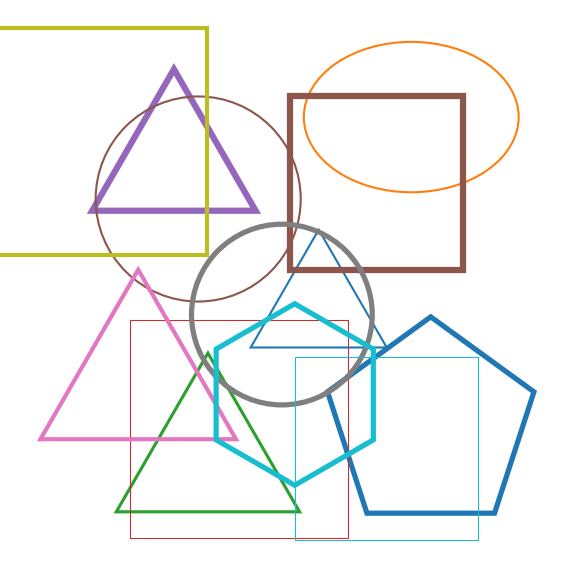[{"shape": "triangle", "thickness": 1, "radius": 0.68, "center": [0.552, 0.465]}, {"shape": "pentagon", "thickness": 2.5, "radius": 0.94, "center": [0.746, 0.263]}, {"shape": "oval", "thickness": 1, "radius": 0.93, "center": [0.712, 0.796]}, {"shape": "triangle", "thickness": 1.5, "radius": 0.92, "center": [0.36, 0.204]}, {"shape": "square", "thickness": 0.5, "radius": 0.94, "center": [0.414, 0.257]}, {"shape": "triangle", "thickness": 3, "radius": 0.82, "center": [0.301, 0.716]}, {"shape": "square", "thickness": 3, "radius": 0.75, "center": [0.652, 0.683]}, {"shape": "circle", "thickness": 1, "radius": 0.89, "center": [0.343, 0.655]}, {"shape": "triangle", "thickness": 2, "radius": 0.98, "center": [0.239, 0.336]}, {"shape": "circle", "thickness": 2.5, "radius": 0.78, "center": [0.488, 0.454]}, {"shape": "square", "thickness": 2, "radius": 0.98, "center": [0.162, 0.754]}, {"shape": "square", "thickness": 0.5, "radius": 0.79, "center": [0.669, 0.223]}, {"shape": "hexagon", "thickness": 2.5, "radius": 0.79, "center": [0.51, 0.316]}]